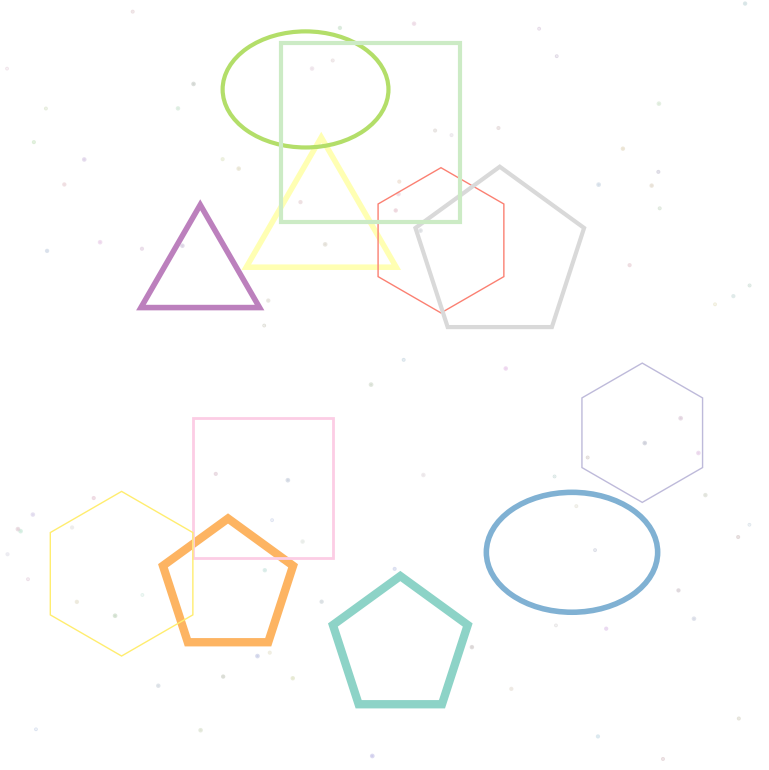[{"shape": "pentagon", "thickness": 3, "radius": 0.46, "center": [0.52, 0.16]}, {"shape": "triangle", "thickness": 2, "radius": 0.56, "center": [0.417, 0.709]}, {"shape": "hexagon", "thickness": 0.5, "radius": 0.45, "center": [0.834, 0.438]}, {"shape": "hexagon", "thickness": 0.5, "radius": 0.47, "center": [0.573, 0.688]}, {"shape": "oval", "thickness": 2, "radius": 0.56, "center": [0.743, 0.283]}, {"shape": "pentagon", "thickness": 3, "radius": 0.44, "center": [0.296, 0.238]}, {"shape": "oval", "thickness": 1.5, "radius": 0.54, "center": [0.397, 0.884]}, {"shape": "square", "thickness": 1, "radius": 0.45, "center": [0.342, 0.366]}, {"shape": "pentagon", "thickness": 1.5, "radius": 0.58, "center": [0.649, 0.668]}, {"shape": "triangle", "thickness": 2, "radius": 0.44, "center": [0.26, 0.645]}, {"shape": "square", "thickness": 1.5, "radius": 0.58, "center": [0.481, 0.828]}, {"shape": "hexagon", "thickness": 0.5, "radius": 0.53, "center": [0.158, 0.255]}]